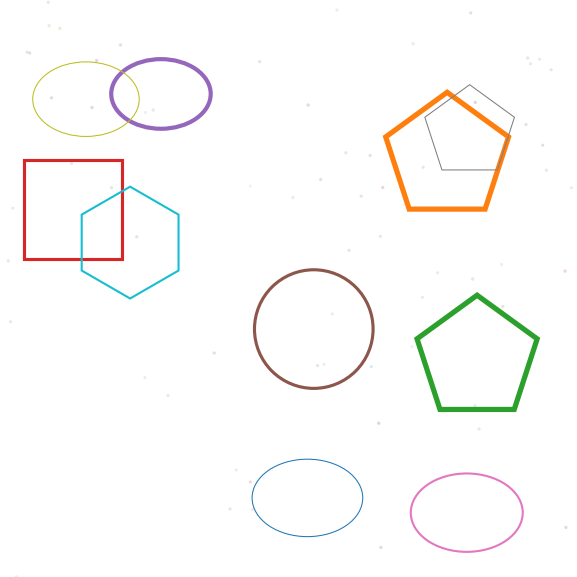[{"shape": "oval", "thickness": 0.5, "radius": 0.48, "center": [0.532, 0.137]}, {"shape": "pentagon", "thickness": 2.5, "radius": 0.56, "center": [0.774, 0.727]}, {"shape": "pentagon", "thickness": 2.5, "radius": 0.55, "center": [0.826, 0.379]}, {"shape": "square", "thickness": 1.5, "radius": 0.42, "center": [0.126, 0.636]}, {"shape": "oval", "thickness": 2, "radius": 0.43, "center": [0.279, 0.836]}, {"shape": "circle", "thickness": 1.5, "radius": 0.51, "center": [0.543, 0.429]}, {"shape": "oval", "thickness": 1, "radius": 0.48, "center": [0.808, 0.111]}, {"shape": "pentagon", "thickness": 0.5, "radius": 0.41, "center": [0.813, 0.771]}, {"shape": "oval", "thickness": 0.5, "radius": 0.46, "center": [0.149, 0.827]}, {"shape": "hexagon", "thickness": 1, "radius": 0.48, "center": [0.225, 0.579]}]